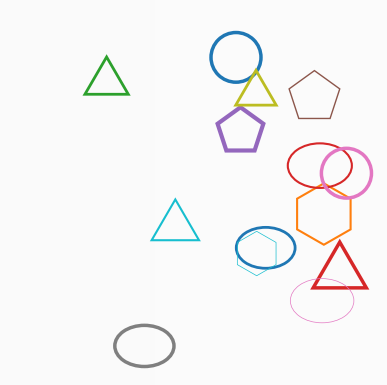[{"shape": "circle", "thickness": 2.5, "radius": 0.32, "center": [0.609, 0.851]}, {"shape": "oval", "thickness": 2, "radius": 0.38, "center": [0.686, 0.356]}, {"shape": "hexagon", "thickness": 1.5, "radius": 0.4, "center": [0.836, 0.444]}, {"shape": "triangle", "thickness": 2, "radius": 0.32, "center": [0.275, 0.787]}, {"shape": "triangle", "thickness": 2.5, "radius": 0.4, "center": [0.877, 0.292]}, {"shape": "oval", "thickness": 1.5, "radius": 0.41, "center": [0.825, 0.57]}, {"shape": "pentagon", "thickness": 3, "radius": 0.31, "center": [0.621, 0.659]}, {"shape": "pentagon", "thickness": 1, "radius": 0.34, "center": [0.811, 0.748]}, {"shape": "circle", "thickness": 2.5, "radius": 0.32, "center": [0.894, 0.55]}, {"shape": "oval", "thickness": 0.5, "radius": 0.41, "center": [0.831, 0.219]}, {"shape": "oval", "thickness": 2.5, "radius": 0.38, "center": [0.373, 0.101]}, {"shape": "triangle", "thickness": 2, "radius": 0.3, "center": [0.661, 0.757]}, {"shape": "hexagon", "thickness": 0.5, "radius": 0.29, "center": [0.662, 0.341]}, {"shape": "triangle", "thickness": 1.5, "radius": 0.35, "center": [0.452, 0.411]}]